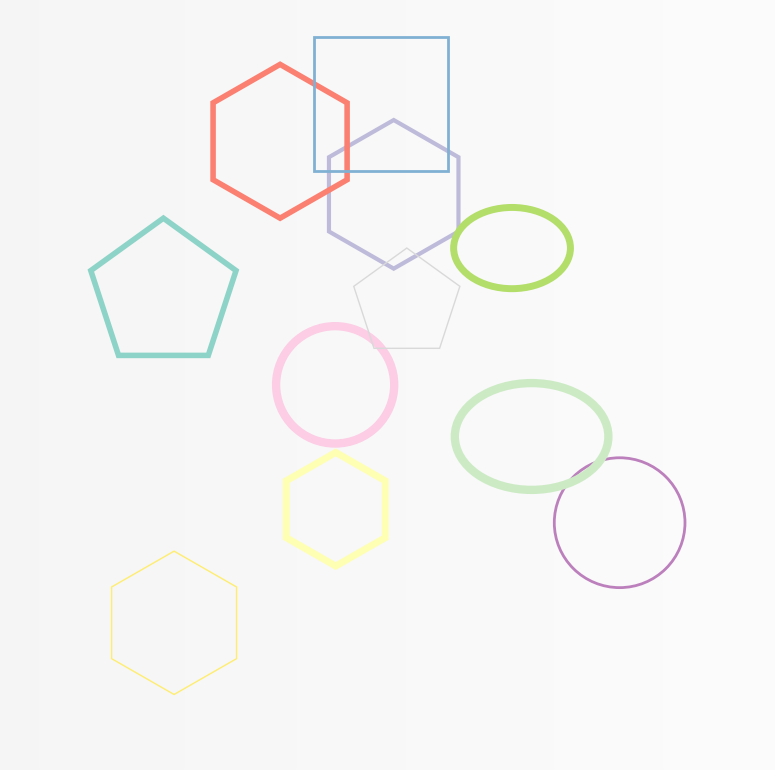[{"shape": "pentagon", "thickness": 2, "radius": 0.49, "center": [0.211, 0.618]}, {"shape": "hexagon", "thickness": 2.5, "radius": 0.37, "center": [0.433, 0.339]}, {"shape": "hexagon", "thickness": 1.5, "radius": 0.48, "center": [0.508, 0.748]}, {"shape": "hexagon", "thickness": 2, "radius": 0.5, "center": [0.361, 0.817]}, {"shape": "square", "thickness": 1, "radius": 0.43, "center": [0.492, 0.865]}, {"shape": "oval", "thickness": 2.5, "radius": 0.38, "center": [0.661, 0.678]}, {"shape": "circle", "thickness": 3, "radius": 0.38, "center": [0.432, 0.5]}, {"shape": "pentagon", "thickness": 0.5, "radius": 0.36, "center": [0.525, 0.606]}, {"shape": "circle", "thickness": 1, "radius": 0.42, "center": [0.8, 0.321]}, {"shape": "oval", "thickness": 3, "radius": 0.5, "center": [0.686, 0.433]}, {"shape": "hexagon", "thickness": 0.5, "radius": 0.47, "center": [0.225, 0.191]}]